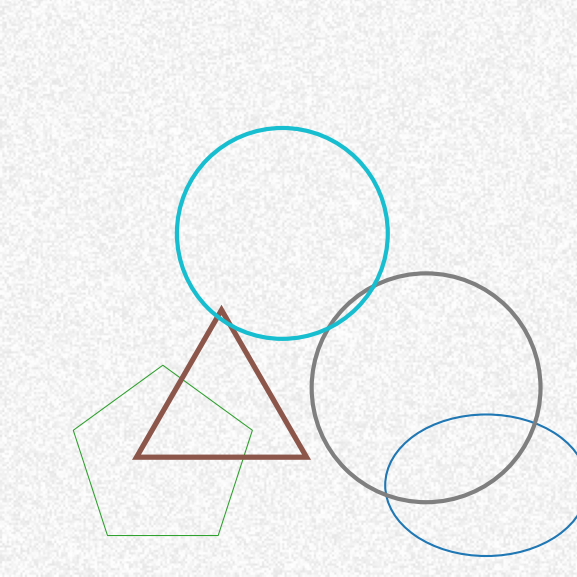[{"shape": "oval", "thickness": 1, "radius": 0.88, "center": [0.842, 0.159]}, {"shape": "pentagon", "thickness": 0.5, "radius": 0.82, "center": [0.282, 0.204]}, {"shape": "triangle", "thickness": 2.5, "radius": 0.85, "center": [0.384, 0.292]}, {"shape": "circle", "thickness": 2, "radius": 0.99, "center": [0.738, 0.328]}, {"shape": "circle", "thickness": 2, "radius": 0.91, "center": [0.489, 0.595]}]